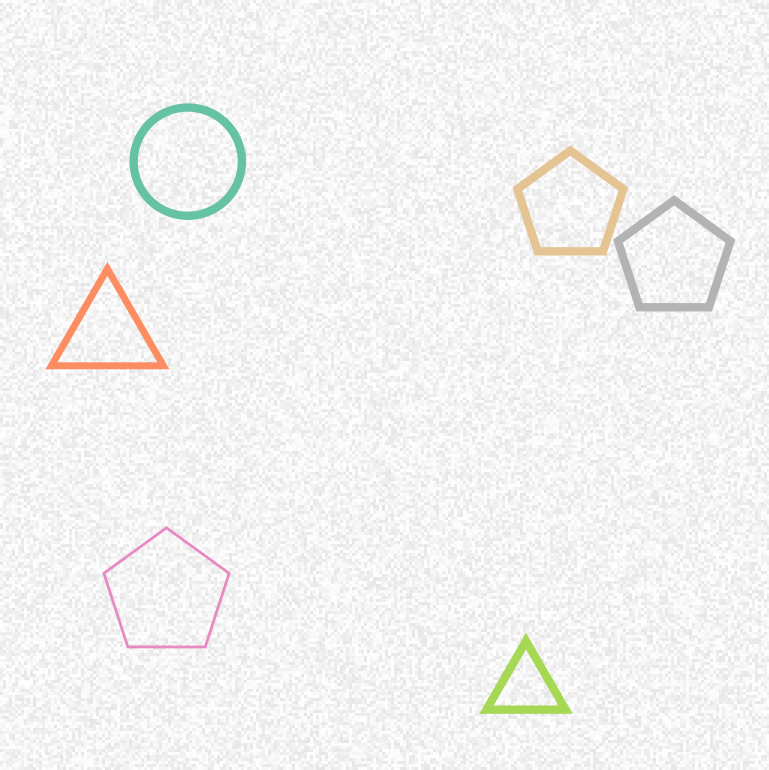[{"shape": "circle", "thickness": 3, "radius": 0.35, "center": [0.244, 0.79]}, {"shape": "triangle", "thickness": 2.5, "radius": 0.42, "center": [0.139, 0.567]}, {"shape": "pentagon", "thickness": 1, "radius": 0.43, "center": [0.216, 0.229]}, {"shape": "triangle", "thickness": 3, "radius": 0.3, "center": [0.683, 0.108]}, {"shape": "pentagon", "thickness": 3, "radius": 0.36, "center": [0.741, 0.732]}, {"shape": "pentagon", "thickness": 3, "radius": 0.38, "center": [0.876, 0.663]}]